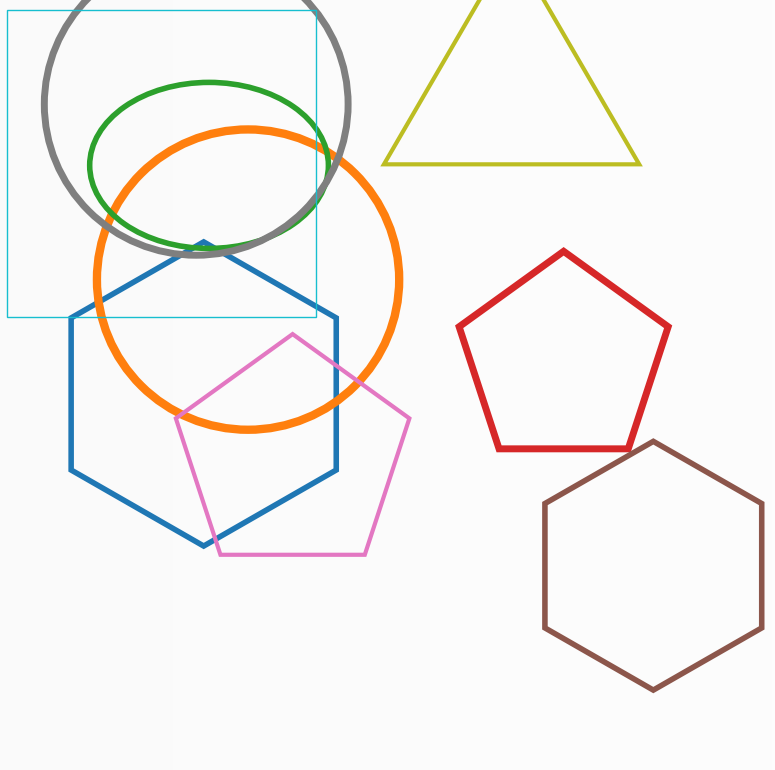[{"shape": "hexagon", "thickness": 2, "radius": 0.99, "center": [0.263, 0.488]}, {"shape": "circle", "thickness": 3, "radius": 0.98, "center": [0.32, 0.637]}, {"shape": "oval", "thickness": 2, "radius": 0.77, "center": [0.27, 0.785]}, {"shape": "pentagon", "thickness": 2.5, "radius": 0.71, "center": [0.727, 0.532]}, {"shape": "hexagon", "thickness": 2, "radius": 0.81, "center": [0.843, 0.265]}, {"shape": "pentagon", "thickness": 1.5, "radius": 0.79, "center": [0.378, 0.408]}, {"shape": "circle", "thickness": 2.5, "radius": 0.98, "center": [0.253, 0.865]}, {"shape": "triangle", "thickness": 1.5, "radius": 0.95, "center": [0.66, 0.882]}, {"shape": "square", "thickness": 0.5, "radius": 1.0, "center": [0.208, 0.788]}]